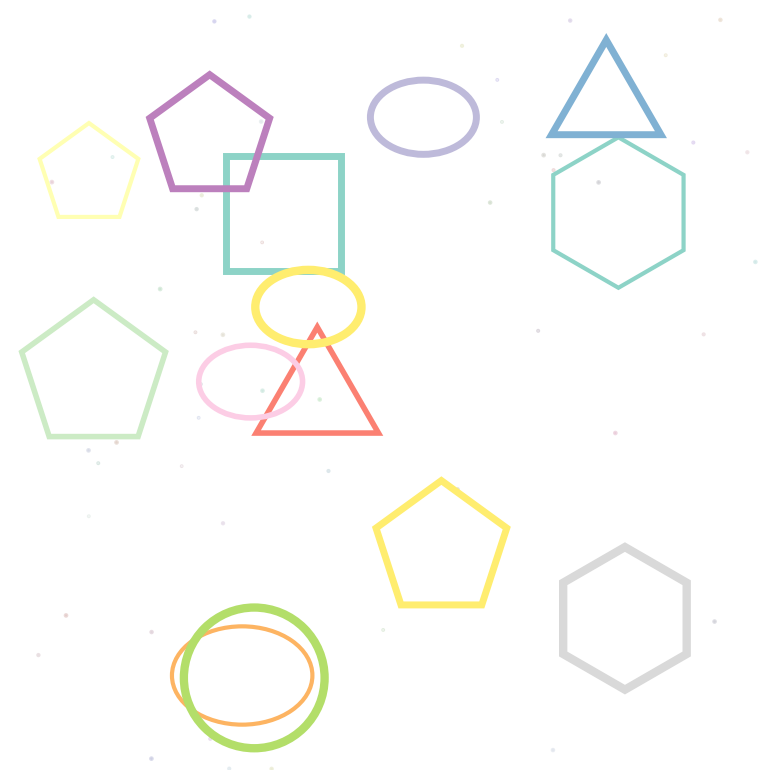[{"shape": "hexagon", "thickness": 1.5, "radius": 0.49, "center": [0.803, 0.724]}, {"shape": "square", "thickness": 2.5, "radius": 0.37, "center": [0.368, 0.723]}, {"shape": "pentagon", "thickness": 1.5, "radius": 0.34, "center": [0.116, 0.773]}, {"shape": "oval", "thickness": 2.5, "radius": 0.34, "center": [0.55, 0.848]}, {"shape": "triangle", "thickness": 2, "radius": 0.46, "center": [0.412, 0.483]}, {"shape": "triangle", "thickness": 2.5, "radius": 0.41, "center": [0.787, 0.866]}, {"shape": "oval", "thickness": 1.5, "radius": 0.46, "center": [0.315, 0.123]}, {"shape": "circle", "thickness": 3, "radius": 0.46, "center": [0.33, 0.12]}, {"shape": "oval", "thickness": 2, "radius": 0.34, "center": [0.326, 0.504]}, {"shape": "hexagon", "thickness": 3, "radius": 0.46, "center": [0.812, 0.197]}, {"shape": "pentagon", "thickness": 2.5, "radius": 0.41, "center": [0.272, 0.821]}, {"shape": "pentagon", "thickness": 2, "radius": 0.49, "center": [0.122, 0.512]}, {"shape": "pentagon", "thickness": 2.5, "radius": 0.45, "center": [0.573, 0.287]}, {"shape": "oval", "thickness": 3, "radius": 0.34, "center": [0.401, 0.601]}]